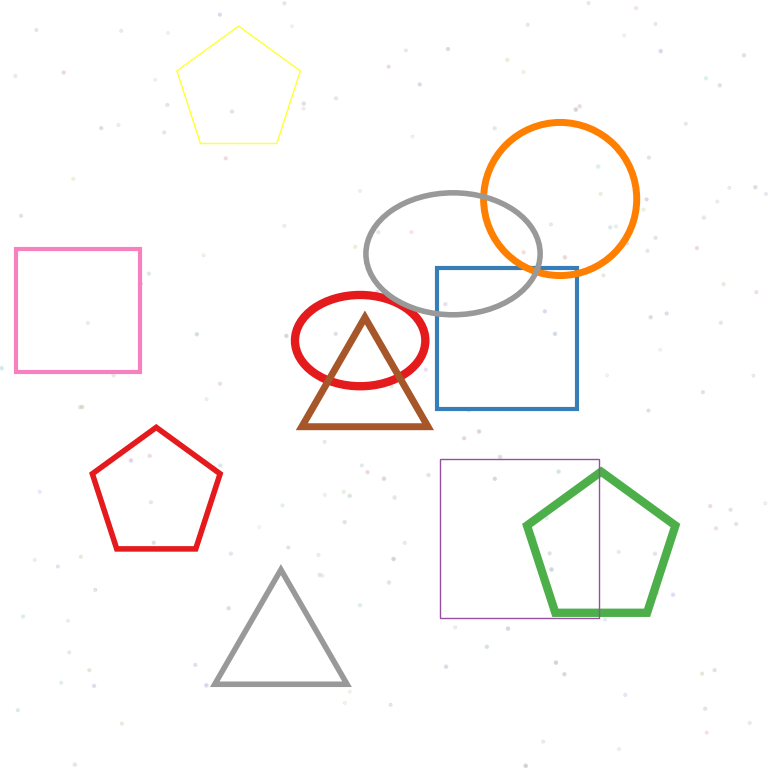[{"shape": "pentagon", "thickness": 2, "radius": 0.44, "center": [0.203, 0.358]}, {"shape": "oval", "thickness": 3, "radius": 0.42, "center": [0.468, 0.558]}, {"shape": "square", "thickness": 1.5, "radius": 0.46, "center": [0.659, 0.56]}, {"shape": "pentagon", "thickness": 3, "radius": 0.51, "center": [0.781, 0.286]}, {"shape": "square", "thickness": 0.5, "radius": 0.52, "center": [0.674, 0.3]}, {"shape": "circle", "thickness": 2.5, "radius": 0.5, "center": [0.727, 0.742]}, {"shape": "pentagon", "thickness": 0.5, "radius": 0.42, "center": [0.31, 0.882]}, {"shape": "triangle", "thickness": 2.5, "radius": 0.47, "center": [0.474, 0.493]}, {"shape": "square", "thickness": 1.5, "radius": 0.4, "center": [0.101, 0.597]}, {"shape": "oval", "thickness": 2, "radius": 0.57, "center": [0.588, 0.67]}, {"shape": "triangle", "thickness": 2, "radius": 0.5, "center": [0.365, 0.161]}]